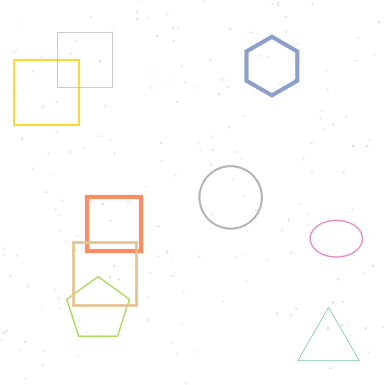[{"shape": "triangle", "thickness": 0.5, "radius": 0.46, "center": [0.853, 0.109]}, {"shape": "square", "thickness": 3, "radius": 0.35, "center": [0.296, 0.418]}, {"shape": "hexagon", "thickness": 3, "radius": 0.38, "center": [0.706, 0.828]}, {"shape": "oval", "thickness": 1, "radius": 0.34, "center": [0.874, 0.38]}, {"shape": "pentagon", "thickness": 1, "radius": 0.43, "center": [0.255, 0.196]}, {"shape": "square", "thickness": 1.5, "radius": 0.42, "center": [0.121, 0.761]}, {"shape": "square", "thickness": 2, "radius": 0.41, "center": [0.272, 0.29]}, {"shape": "circle", "thickness": 1.5, "radius": 0.41, "center": [0.599, 0.487]}, {"shape": "square", "thickness": 0.5, "radius": 0.36, "center": [0.219, 0.846]}]